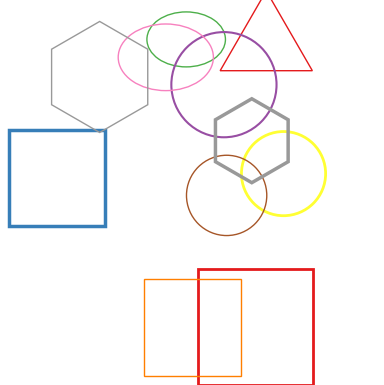[{"shape": "square", "thickness": 2, "radius": 0.75, "center": [0.664, 0.151]}, {"shape": "triangle", "thickness": 1, "radius": 0.69, "center": [0.692, 0.885]}, {"shape": "square", "thickness": 2.5, "radius": 0.62, "center": [0.149, 0.538]}, {"shape": "oval", "thickness": 1, "radius": 0.51, "center": [0.484, 0.898]}, {"shape": "circle", "thickness": 1.5, "radius": 0.68, "center": [0.582, 0.78]}, {"shape": "square", "thickness": 1, "radius": 0.63, "center": [0.5, 0.149]}, {"shape": "circle", "thickness": 2, "radius": 0.55, "center": [0.736, 0.549]}, {"shape": "circle", "thickness": 1, "radius": 0.52, "center": [0.589, 0.492]}, {"shape": "oval", "thickness": 1, "radius": 0.62, "center": [0.431, 0.851]}, {"shape": "hexagon", "thickness": 1, "radius": 0.72, "center": [0.259, 0.8]}, {"shape": "hexagon", "thickness": 2.5, "radius": 0.55, "center": [0.654, 0.634]}]